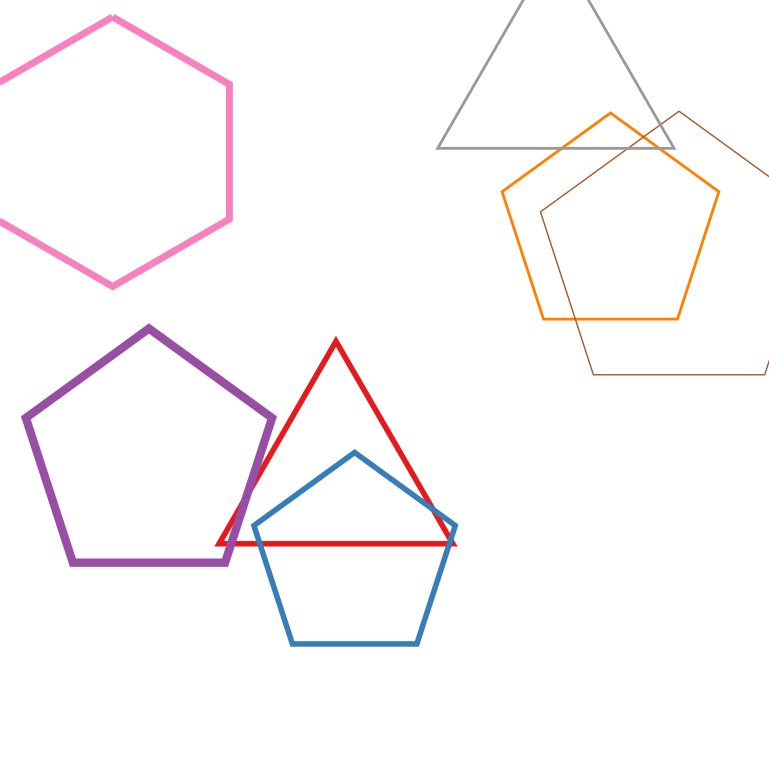[{"shape": "triangle", "thickness": 2, "radius": 0.88, "center": [0.436, 0.381]}, {"shape": "pentagon", "thickness": 2, "radius": 0.69, "center": [0.461, 0.275]}, {"shape": "pentagon", "thickness": 3, "radius": 0.84, "center": [0.193, 0.405]}, {"shape": "pentagon", "thickness": 1, "radius": 0.74, "center": [0.793, 0.705]}, {"shape": "pentagon", "thickness": 0.5, "radius": 0.95, "center": [0.882, 0.666]}, {"shape": "hexagon", "thickness": 2.5, "radius": 0.88, "center": [0.146, 0.803]}, {"shape": "triangle", "thickness": 1, "radius": 0.89, "center": [0.722, 0.896]}]